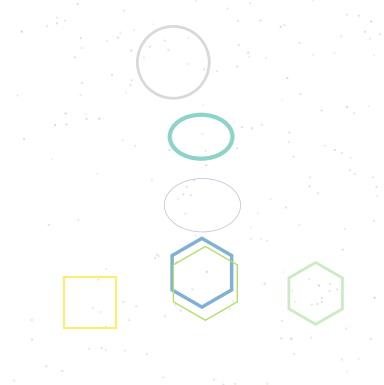[{"shape": "oval", "thickness": 3, "radius": 0.41, "center": [0.522, 0.645]}, {"shape": "oval", "thickness": 0.5, "radius": 0.5, "center": [0.526, 0.467]}, {"shape": "hexagon", "thickness": 2.5, "radius": 0.45, "center": [0.524, 0.292]}, {"shape": "hexagon", "thickness": 1, "radius": 0.48, "center": [0.533, 0.264]}, {"shape": "circle", "thickness": 2, "radius": 0.47, "center": [0.45, 0.838]}, {"shape": "hexagon", "thickness": 2, "radius": 0.4, "center": [0.82, 0.238]}, {"shape": "square", "thickness": 1.5, "radius": 0.33, "center": [0.234, 0.215]}]